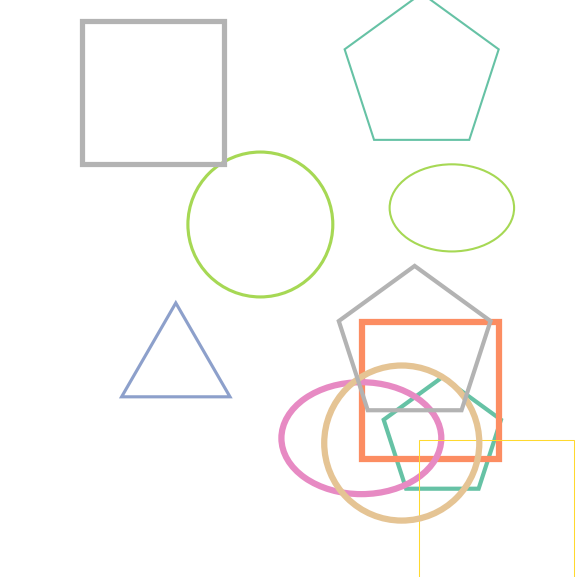[{"shape": "pentagon", "thickness": 1, "radius": 0.7, "center": [0.73, 0.87]}, {"shape": "pentagon", "thickness": 2, "radius": 0.53, "center": [0.766, 0.239]}, {"shape": "square", "thickness": 3, "radius": 0.59, "center": [0.745, 0.322]}, {"shape": "triangle", "thickness": 1.5, "radius": 0.54, "center": [0.304, 0.366]}, {"shape": "oval", "thickness": 3, "radius": 0.69, "center": [0.626, 0.24]}, {"shape": "oval", "thickness": 1, "radius": 0.54, "center": [0.782, 0.639]}, {"shape": "circle", "thickness": 1.5, "radius": 0.63, "center": [0.451, 0.61]}, {"shape": "square", "thickness": 0.5, "radius": 0.67, "center": [0.86, 0.104]}, {"shape": "circle", "thickness": 3, "radius": 0.67, "center": [0.696, 0.232]}, {"shape": "square", "thickness": 2.5, "radius": 0.62, "center": [0.265, 0.839]}, {"shape": "pentagon", "thickness": 2, "radius": 0.69, "center": [0.718, 0.401]}]